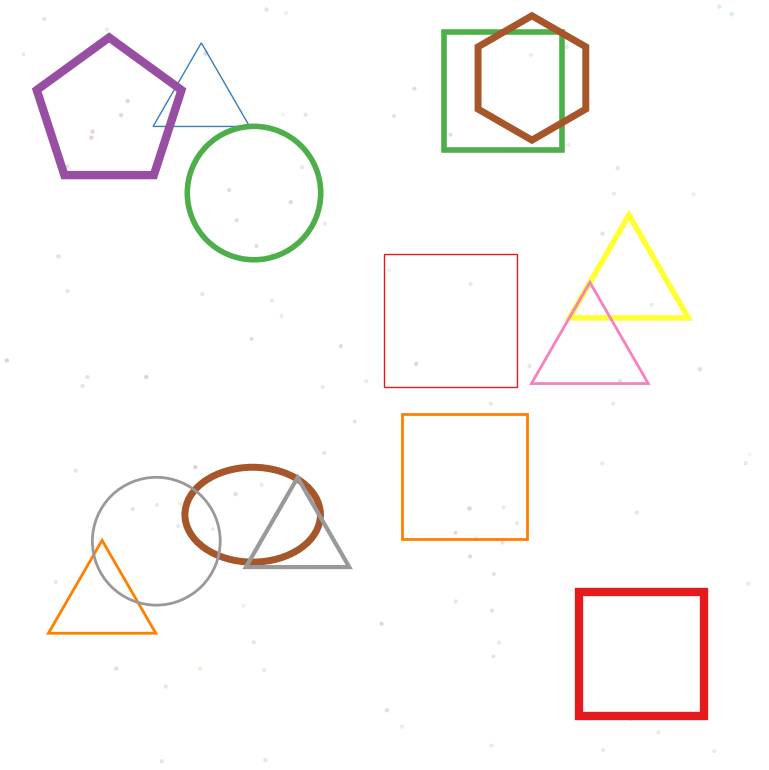[{"shape": "square", "thickness": 3, "radius": 0.4, "center": [0.833, 0.151]}, {"shape": "square", "thickness": 0.5, "radius": 0.43, "center": [0.585, 0.583]}, {"shape": "triangle", "thickness": 0.5, "radius": 0.36, "center": [0.261, 0.872]}, {"shape": "square", "thickness": 2, "radius": 0.38, "center": [0.653, 0.882]}, {"shape": "circle", "thickness": 2, "radius": 0.43, "center": [0.33, 0.749]}, {"shape": "pentagon", "thickness": 3, "radius": 0.49, "center": [0.142, 0.853]}, {"shape": "square", "thickness": 1, "radius": 0.41, "center": [0.604, 0.381]}, {"shape": "triangle", "thickness": 1, "radius": 0.4, "center": [0.133, 0.218]}, {"shape": "triangle", "thickness": 2, "radius": 0.45, "center": [0.817, 0.632]}, {"shape": "oval", "thickness": 2.5, "radius": 0.44, "center": [0.328, 0.332]}, {"shape": "hexagon", "thickness": 2.5, "radius": 0.4, "center": [0.691, 0.899]}, {"shape": "triangle", "thickness": 1, "radius": 0.44, "center": [0.766, 0.546]}, {"shape": "circle", "thickness": 1, "radius": 0.42, "center": [0.203, 0.297]}, {"shape": "triangle", "thickness": 1.5, "radius": 0.39, "center": [0.386, 0.302]}]